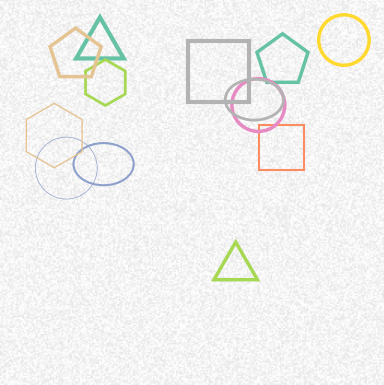[{"shape": "triangle", "thickness": 3, "radius": 0.36, "center": [0.26, 0.884]}, {"shape": "pentagon", "thickness": 2.5, "radius": 0.35, "center": [0.734, 0.843]}, {"shape": "square", "thickness": 1.5, "radius": 0.29, "center": [0.732, 0.617]}, {"shape": "circle", "thickness": 0.5, "radius": 0.4, "center": [0.172, 0.563]}, {"shape": "oval", "thickness": 1.5, "radius": 0.39, "center": [0.269, 0.574]}, {"shape": "circle", "thickness": 2.5, "radius": 0.34, "center": [0.671, 0.727]}, {"shape": "hexagon", "thickness": 2, "radius": 0.3, "center": [0.274, 0.786]}, {"shape": "triangle", "thickness": 2.5, "radius": 0.33, "center": [0.612, 0.306]}, {"shape": "circle", "thickness": 2.5, "radius": 0.33, "center": [0.893, 0.896]}, {"shape": "pentagon", "thickness": 2.5, "radius": 0.35, "center": [0.196, 0.857]}, {"shape": "hexagon", "thickness": 1, "radius": 0.42, "center": [0.141, 0.648]}, {"shape": "oval", "thickness": 2, "radius": 0.38, "center": [0.661, 0.741]}, {"shape": "square", "thickness": 3, "radius": 0.4, "center": [0.567, 0.815]}]